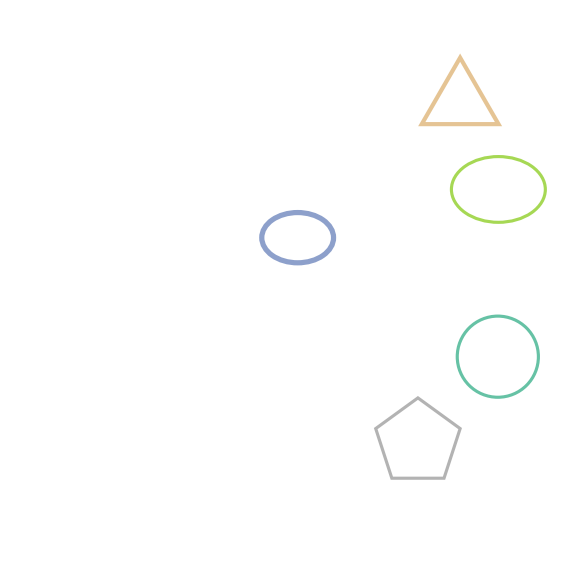[{"shape": "circle", "thickness": 1.5, "radius": 0.35, "center": [0.862, 0.382]}, {"shape": "oval", "thickness": 2.5, "radius": 0.31, "center": [0.515, 0.588]}, {"shape": "oval", "thickness": 1.5, "radius": 0.41, "center": [0.863, 0.671]}, {"shape": "triangle", "thickness": 2, "radius": 0.38, "center": [0.797, 0.823]}, {"shape": "pentagon", "thickness": 1.5, "radius": 0.38, "center": [0.724, 0.233]}]